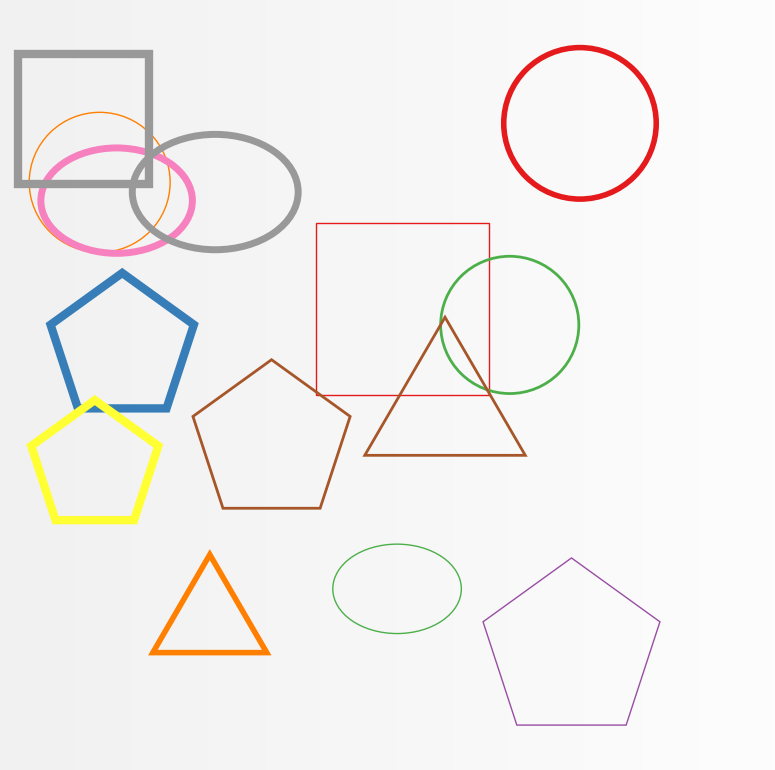[{"shape": "square", "thickness": 0.5, "radius": 0.56, "center": [0.519, 0.599]}, {"shape": "circle", "thickness": 2, "radius": 0.49, "center": [0.748, 0.84]}, {"shape": "pentagon", "thickness": 3, "radius": 0.49, "center": [0.158, 0.548]}, {"shape": "oval", "thickness": 0.5, "radius": 0.41, "center": [0.512, 0.235]}, {"shape": "circle", "thickness": 1, "radius": 0.45, "center": [0.658, 0.578]}, {"shape": "pentagon", "thickness": 0.5, "radius": 0.6, "center": [0.737, 0.155]}, {"shape": "circle", "thickness": 0.5, "radius": 0.45, "center": [0.129, 0.763]}, {"shape": "triangle", "thickness": 2, "radius": 0.42, "center": [0.271, 0.195]}, {"shape": "pentagon", "thickness": 3, "radius": 0.43, "center": [0.122, 0.394]}, {"shape": "pentagon", "thickness": 1, "radius": 0.53, "center": [0.35, 0.426]}, {"shape": "triangle", "thickness": 1, "radius": 0.6, "center": [0.574, 0.468]}, {"shape": "oval", "thickness": 2.5, "radius": 0.49, "center": [0.15, 0.739]}, {"shape": "oval", "thickness": 2.5, "radius": 0.54, "center": [0.278, 0.751]}, {"shape": "square", "thickness": 3, "radius": 0.42, "center": [0.108, 0.845]}]